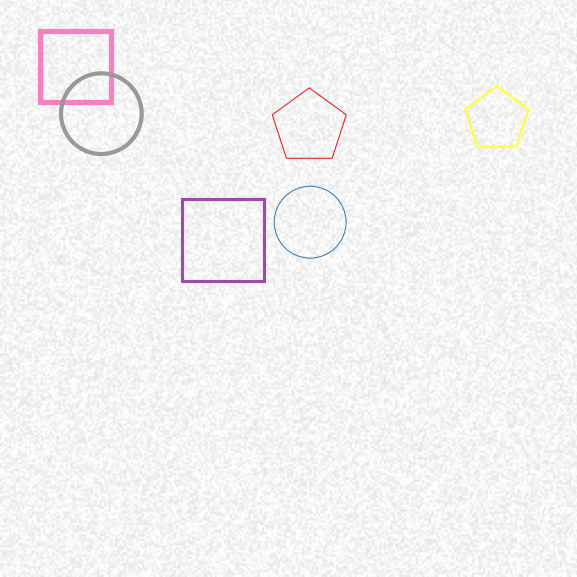[{"shape": "pentagon", "thickness": 0.5, "radius": 0.34, "center": [0.536, 0.78]}, {"shape": "circle", "thickness": 0.5, "radius": 0.31, "center": [0.537, 0.614]}, {"shape": "square", "thickness": 1.5, "radius": 0.36, "center": [0.386, 0.584]}, {"shape": "pentagon", "thickness": 1, "radius": 0.29, "center": [0.86, 0.792]}, {"shape": "square", "thickness": 2.5, "radius": 0.31, "center": [0.13, 0.884]}, {"shape": "circle", "thickness": 2, "radius": 0.35, "center": [0.176, 0.802]}]